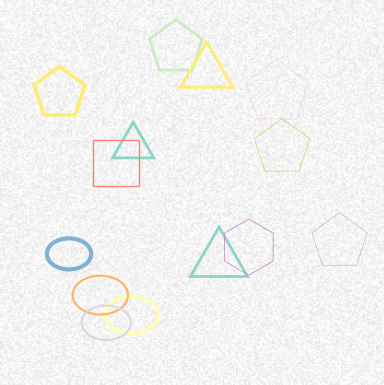[{"shape": "triangle", "thickness": 2, "radius": 0.31, "center": [0.346, 0.621]}, {"shape": "triangle", "thickness": 2, "radius": 0.43, "center": [0.569, 0.325]}, {"shape": "oval", "thickness": 2.5, "radius": 0.34, "center": [0.342, 0.182]}, {"shape": "pentagon", "thickness": 0.5, "radius": 0.38, "center": [0.882, 0.372]}, {"shape": "square", "thickness": 1, "radius": 0.3, "center": [0.301, 0.577]}, {"shape": "oval", "thickness": 3, "radius": 0.29, "center": [0.179, 0.341]}, {"shape": "oval", "thickness": 1.5, "radius": 0.36, "center": [0.261, 0.234]}, {"shape": "pentagon", "thickness": 0.5, "radius": 0.38, "center": [0.733, 0.617]}, {"shape": "pentagon", "thickness": 0.5, "radius": 0.43, "center": [0.72, 0.761]}, {"shape": "oval", "thickness": 1.5, "radius": 0.32, "center": [0.276, 0.162]}, {"shape": "hexagon", "thickness": 0.5, "radius": 0.36, "center": [0.646, 0.358]}, {"shape": "pentagon", "thickness": 2, "radius": 0.36, "center": [0.457, 0.876]}, {"shape": "triangle", "thickness": 2, "radius": 0.39, "center": [0.537, 0.813]}, {"shape": "pentagon", "thickness": 2.5, "radius": 0.35, "center": [0.154, 0.758]}]